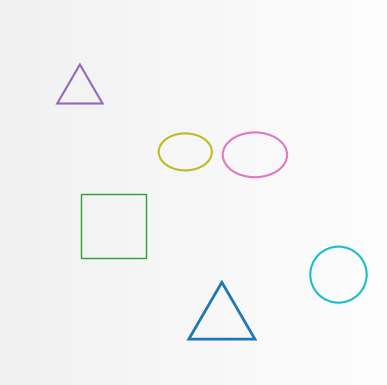[{"shape": "triangle", "thickness": 2, "radius": 0.49, "center": [0.573, 0.168]}, {"shape": "square", "thickness": 1, "radius": 0.42, "center": [0.293, 0.412]}, {"shape": "triangle", "thickness": 1.5, "radius": 0.34, "center": [0.206, 0.765]}, {"shape": "oval", "thickness": 1.5, "radius": 0.42, "center": [0.658, 0.598]}, {"shape": "oval", "thickness": 1.5, "radius": 0.34, "center": [0.478, 0.605]}, {"shape": "circle", "thickness": 1.5, "radius": 0.36, "center": [0.873, 0.287]}]